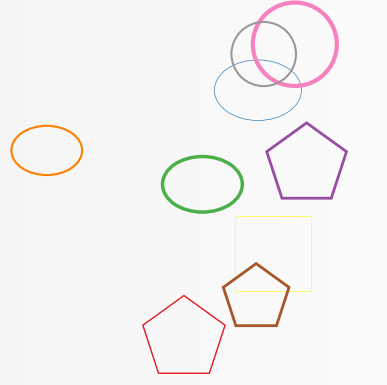[{"shape": "pentagon", "thickness": 1, "radius": 0.56, "center": [0.475, 0.121]}, {"shape": "oval", "thickness": 0.5, "radius": 0.56, "center": [0.666, 0.766]}, {"shape": "oval", "thickness": 2.5, "radius": 0.52, "center": [0.522, 0.521]}, {"shape": "pentagon", "thickness": 2, "radius": 0.54, "center": [0.791, 0.573]}, {"shape": "oval", "thickness": 1.5, "radius": 0.46, "center": [0.121, 0.609]}, {"shape": "square", "thickness": 0.5, "radius": 0.49, "center": [0.706, 0.342]}, {"shape": "pentagon", "thickness": 2, "radius": 0.45, "center": [0.661, 0.226]}, {"shape": "circle", "thickness": 3, "radius": 0.54, "center": [0.761, 0.885]}, {"shape": "circle", "thickness": 1.5, "radius": 0.42, "center": [0.681, 0.86]}]